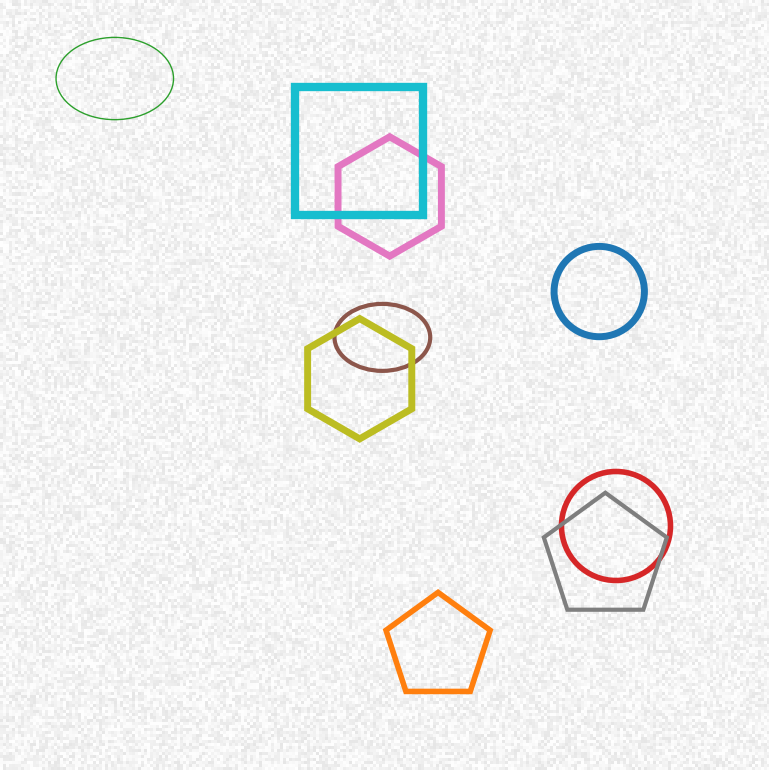[{"shape": "circle", "thickness": 2.5, "radius": 0.29, "center": [0.778, 0.621]}, {"shape": "pentagon", "thickness": 2, "radius": 0.36, "center": [0.569, 0.16]}, {"shape": "oval", "thickness": 0.5, "radius": 0.38, "center": [0.149, 0.898]}, {"shape": "circle", "thickness": 2, "radius": 0.35, "center": [0.8, 0.317]}, {"shape": "oval", "thickness": 1.5, "radius": 0.31, "center": [0.497, 0.562]}, {"shape": "hexagon", "thickness": 2.5, "radius": 0.39, "center": [0.506, 0.745]}, {"shape": "pentagon", "thickness": 1.5, "radius": 0.42, "center": [0.786, 0.276]}, {"shape": "hexagon", "thickness": 2.5, "radius": 0.39, "center": [0.467, 0.508]}, {"shape": "square", "thickness": 3, "radius": 0.41, "center": [0.467, 0.804]}]